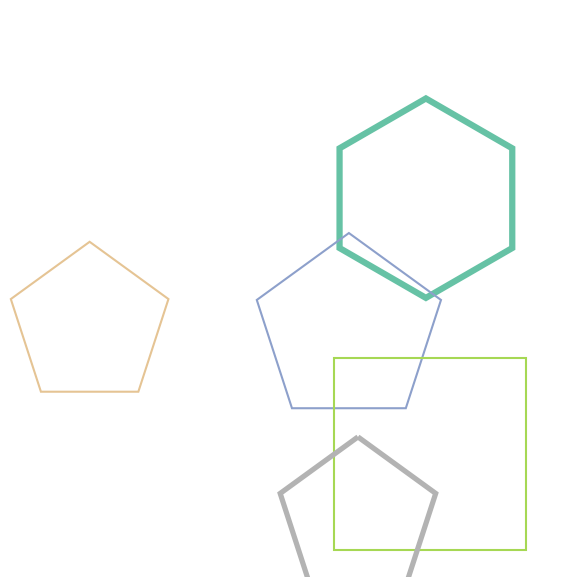[{"shape": "hexagon", "thickness": 3, "radius": 0.86, "center": [0.737, 0.656]}, {"shape": "pentagon", "thickness": 1, "radius": 0.84, "center": [0.604, 0.428]}, {"shape": "square", "thickness": 1, "radius": 0.83, "center": [0.744, 0.213]}, {"shape": "pentagon", "thickness": 1, "radius": 0.72, "center": [0.155, 0.437]}, {"shape": "pentagon", "thickness": 2.5, "radius": 0.71, "center": [0.62, 0.101]}]